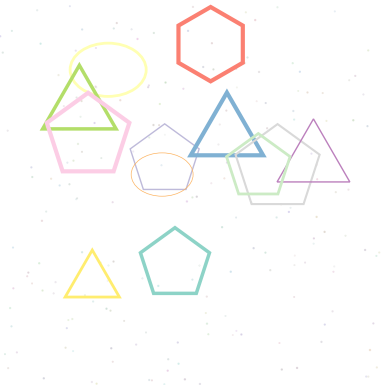[{"shape": "pentagon", "thickness": 2.5, "radius": 0.47, "center": [0.454, 0.314]}, {"shape": "oval", "thickness": 2, "radius": 0.49, "center": [0.281, 0.819]}, {"shape": "pentagon", "thickness": 1, "radius": 0.47, "center": [0.428, 0.584]}, {"shape": "hexagon", "thickness": 3, "radius": 0.48, "center": [0.547, 0.885]}, {"shape": "triangle", "thickness": 3, "radius": 0.54, "center": [0.589, 0.651]}, {"shape": "oval", "thickness": 0.5, "radius": 0.4, "center": [0.421, 0.547]}, {"shape": "triangle", "thickness": 2.5, "radius": 0.55, "center": [0.206, 0.72]}, {"shape": "pentagon", "thickness": 3, "radius": 0.56, "center": [0.229, 0.646]}, {"shape": "pentagon", "thickness": 1.5, "radius": 0.57, "center": [0.721, 0.563]}, {"shape": "triangle", "thickness": 1, "radius": 0.55, "center": [0.814, 0.582]}, {"shape": "pentagon", "thickness": 2, "radius": 0.43, "center": [0.671, 0.566]}, {"shape": "triangle", "thickness": 2, "radius": 0.41, "center": [0.24, 0.269]}]